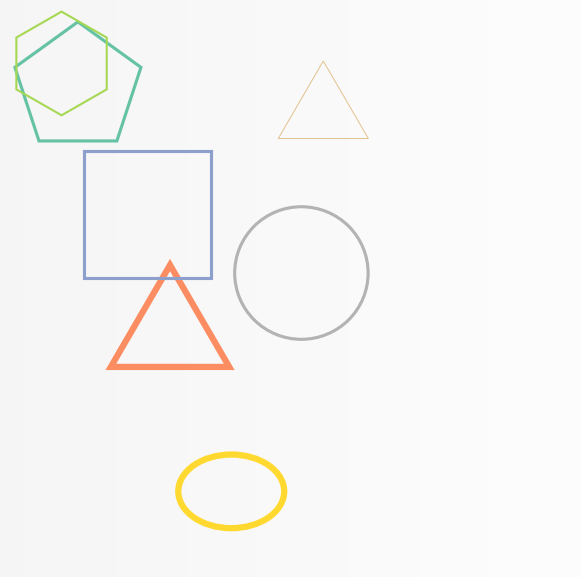[{"shape": "pentagon", "thickness": 1.5, "radius": 0.57, "center": [0.134, 0.847]}, {"shape": "triangle", "thickness": 3, "radius": 0.59, "center": [0.293, 0.423]}, {"shape": "square", "thickness": 1.5, "radius": 0.55, "center": [0.254, 0.628]}, {"shape": "hexagon", "thickness": 1, "radius": 0.45, "center": [0.106, 0.889]}, {"shape": "oval", "thickness": 3, "radius": 0.46, "center": [0.398, 0.148]}, {"shape": "triangle", "thickness": 0.5, "radius": 0.45, "center": [0.556, 0.804]}, {"shape": "circle", "thickness": 1.5, "radius": 0.57, "center": [0.519, 0.526]}]